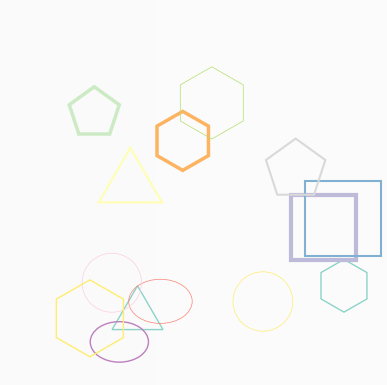[{"shape": "triangle", "thickness": 1, "radius": 0.38, "center": [0.355, 0.182]}, {"shape": "hexagon", "thickness": 1, "radius": 0.34, "center": [0.888, 0.258]}, {"shape": "triangle", "thickness": 1.5, "radius": 0.47, "center": [0.336, 0.522]}, {"shape": "square", "thickness": 3, "radius": 0.42, "center": [0.836, 0.408]}, {"shape": "oval", "thickness": 0.5, "radius": 0.41, "center": [0.414, 0.217]}, {"shape": "square", "thickness": 1.5, "radius": 0.49, "center": [0.885, 0.432]}, {"shape": "hexagon", "thickness": 2.5, "radius": 0.38, "center": [0.472, 0.634]}, {"shape": "hexagon", "thickness": 0.5, "radius": 0.47, "center": [0.547, 0.733]}, {"shape": "circle", "thickness": 0.5, "radius": 0.38, "center": [0.289, 0.266]}, {"shape": "pentagon", "thickness": 1.5, "radius": 0.4, "center": [0.763, 0.559]}, {"shape": "oval", "thickness": 1, "radius": 0.38, "center": [0.308, 0.112]}, {"shape": "pentagon", "thickness": 2.5, "radius": 0.34, "center": [0.243, 0.707]}, {"shape": "hexagon", "thickness": 1, "radius": 0.5, "center": [0.232, 0.173]}, {"shape": "circle", "thickness": 0.5, "radius": 0.39, "center": [0.678, 0.217]}]